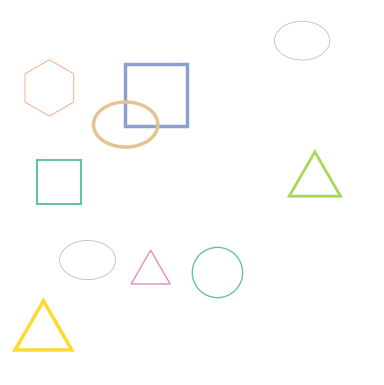[{"shape": "square", "thickness": 1.5, "radius": 0.29, "center": [0.154, 0.527]}, {"shape": "circle", "thickness": 1, "radius": 0.33, "center": [0.565, 0.292]}, {"shape": "hexagon", "thickness": 0.5, "radius": 0.37, "center": [0.128, 0.772]}, {"shape": "square", "thickness": 2.5, "radius": 0.4, "center": [0.405, 0.754]}, {"shape": "triangle", "thickness": 1, "radius": 0.29, "center": [0.391, 0.292]}, {"shape": "triangle", "thickness": 2, "radius": 0.38, "center": [0.818, 0.529]}, {"shape": "triangle", "thickness": 2.5, "radius": 0.43, "center": [0.113, 0.134]}, {"shape": "oval", "thickness": 2.5, "radius": 0.42, "center": [0.326, 0.677]}, {"shape": "oval", "thickness": 0.5, "radius": 0.36, "center": [0.785, 0.894]}, {"shape": "oval", "thickness": 0.5, "radius": 0.36, "center": [0.228, 0.325]}]